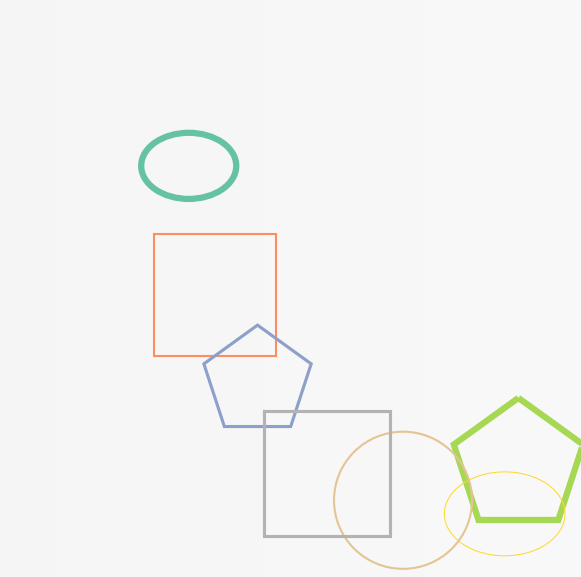[{"shape": "oval", "thickness": 3, "radius": 0.41, "center": [0.325, 0.712]}, {"shape": "square", "thickness": 1, "radius": 0.53, "center": [0.37, 0.488]}, {"shape": "pentagon", "thickness": 1.5, "radius": 0.49, "center": [0.443, 0.339]}, {"shape": "pentagon", "thickness": 3, "radius": 0.58, "center": [0.892, 0.193]}, {"shape": "oval", "thickness": 0.5, "radius": 0.52, "center": [0.868, 0.109]}, {"shape": "circle", "thickness": 1, "radius": 0.59, "center": [0.693, 0.133]}, {"shape": "square", "thickness": 1.5, "radius": 0.54, "center": [0.563, 0.18]}]